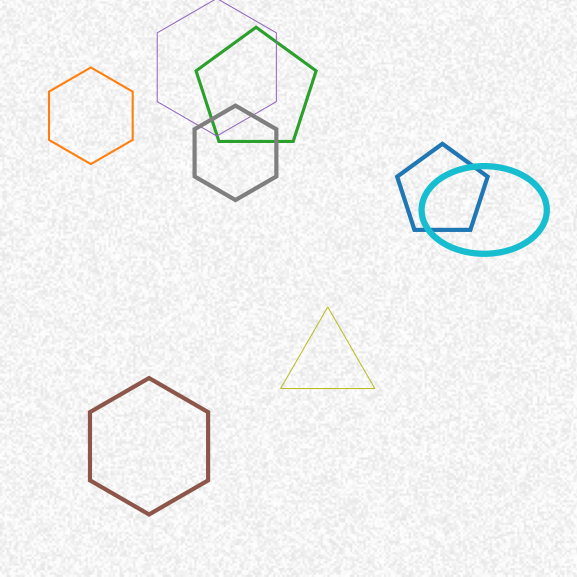[{"shape": "pentagon", "thickness": 2, "radius": 0.41, "center": [0.766, 0.668]}, {"shape": "hexagon", "thickness": 1, "radius": 0.42, "center": [0.157, 0.799]}, {"shape": "pentagon", "thickness": 1.5, "radius": 0.55, "center": [0.443, 0.843]}, {"shape": "hexagon", "thickness": 0.5, "radius": 0.6, "center": [0.375, 0.883]}, {"shape": "hexagon", "thickness": 2, "radius": 0.59, "center": [0.258, 0.226]}, {"shape": "hexagon", "thickness": 2, "radius": 0.41, "center": [0.408, 0.734]}, {"shape": "triangle", "thickness": 0.5, "radius": 0.47, "center": [0.568, 0.373]}, {"shape": "oval", "thickness": 3, "radius": 0.54, "center": [0.838, 0.636]}]